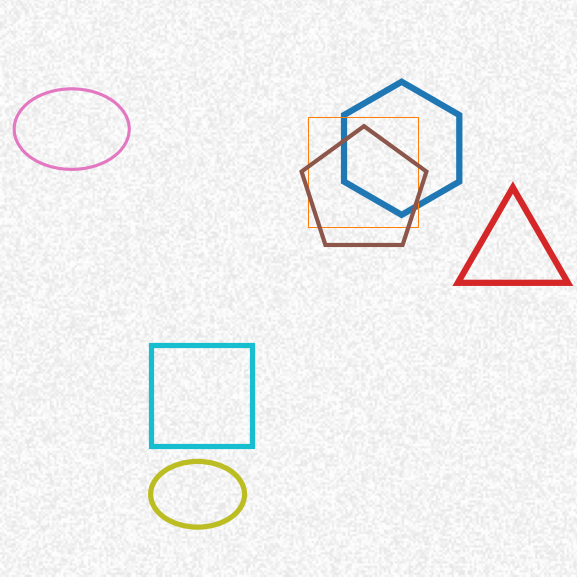[{"shape": "hexagon", "thickness": 3, "radius": 0.58, "center": [0.696, 0.742]}, {"shape": "square", "thickness": 0.5, "radius": 0.48, "center": [0.629, 0.701]}, {"shape": "triangle", "thickness": 3, "radius": 0.55, "center": [0.888, 0.564]}, {"shape": "pentagon", "thickness": 2, "radius": 0.57, "center": [0.63, 0.667]}, {"shape": "oval", "thickness": 1.5, "radius": 0.5, "center": [0.124, 0.776]}, {"shape": "oval", "thickness": 2.5, "radius": 0.41, "center": [0.342, 0.143]}, {"shape": "square", "thickness": 2.5, "radius": 0.44, "center": [0.349, 0.315]}]